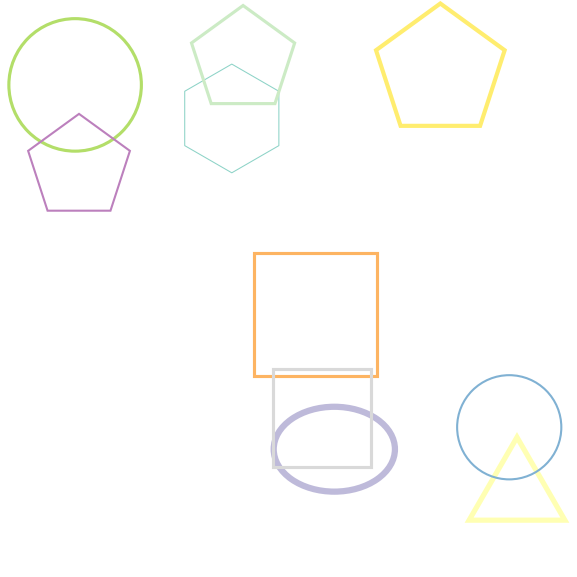[{"shape": "hexagon", "thickness": 0.5, "radius": 0.47, "center": [0.401, 0.794]}, {"shape": "triangle", "thickness": 2.5, "radius": 0.48, "center": [0.895, 0.146]}, {"shape": "oval", "thickness": 3, "radius": 0.52, "center": [0.579, 0.221]}, {"shape": "circle", "thickness": 1, "radius": 0.45, "center": [0.882, 0.259]}, {"shape": "square", "thickness": 1.5, "radius": 0.53, "center": [0.546, 0.455]}, {"shape": "circle", "thickness": 1.5, "radius": 0.57, "center": [0.13, 0.852]}, {"shape": "square", "thickness": 1.5, "radius": 0.42, "center": [0.558, 0.276]}, {"shape": "pentagon", "thickness": 1, "radius": 0.46, "center": [0.137, 0.709]}, {"shape": "pentagon", "thickness": 1.5, "radius": 0.47, "center": [0.421, 0.896]}, {"shape": "pentagon", "thickness": 2, "radius": 0.59, "center": [0.762, 0.876]}]